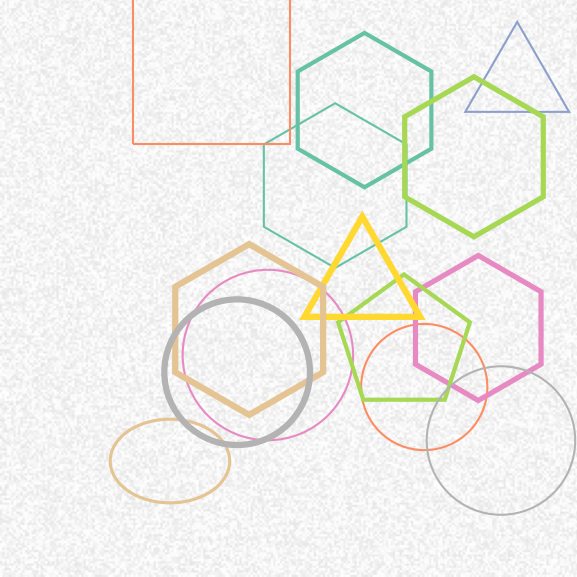[{"shape": "hexagon", "thickness": 1, "radius": 0.71, "center": [0.58, 0.678]}, {"shape": "hexagon", "thickness": 2, "radius": 0.67, "center": [0.631, 0.809]}, {"shape": "square", "thickness": 1, "radius": 0.68, "center": [0.366, 0.886]}, {"shape": "circle", "thickness": 1, "radius": 0.55, "center": [0.735, 0.329]}, {"shape": "triangle", "thickness": 1, "radius": 0.52, "center": [0.896, 0.857]}, {"shape": "hexagon", "thickness": 2.5, "radius": 0.63, "center": [0.828, 0.431]}, {"shape": "circle", "thickness": 1, "radius": 0.74, "center": [0.464, 0.384]}, {"shape": "pentagon", "thickness": 2, "radius": 0.6, "center": [0.7, 0.404]}, {"shape": "hexagon", "thickness": 2.5, "radius": 0.69, "center": [0.821, 0.728]}, {"shape": "triangle", "thickness": 3, "radius": 0.58, "center": [0.627, 0.508]}, {"shape": "hexagon", "thickness": 3, "radius": 0.74, "center": [0.431, 0.429]}, {"shape": "oval", "thickness": 1.5, "radius": 0.52, "center": [0.294, 0.201]}, {"shape": "circle", "thickness": 1, "radius": 0.64, "center": [0.867, 0.236]}, {"shape": "circle", "thickness": 3, "radius": 0.63, "center": [0.411, 0.355]}]